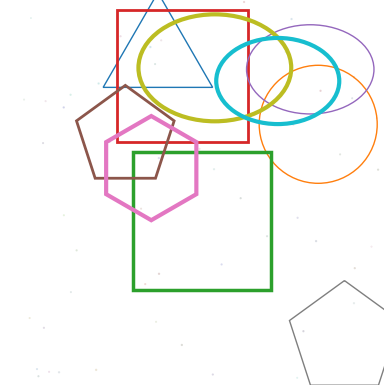[{"shape": "triangle", "thickness": 1, "radius": 0.82, "center": [0.41, 0.855]}, {"shape": "circle", "thickness": 1, "radius": 0.77, "center": [0.826, 0.677]}, {"shape": "square", "thickness": 2.5, "radius": 0.9, "center": [0.524, 0.426]}, {"shape": "square", "thickness": 2, "radius": 0.85, "center": [0.474, 0.802]}, {"shape": "oval", "thickness": 1, "radius": 0.83, "center": [0.806, 0.82]}, {"shape": "pentagon", "thickness": 2, "radius": 0.67, "center": [0.326, 0.645]}, {"shape": "hexagon", "thickness": 3, "radius": 0.68, "center": [0.393, 0.563]}, {"shape": "pentagon", "thickness": 1, "radius": 0.75, "center": [0.895, 0.121]}, {"shape": "oval", "thickness": 3, "radius": 0.99, "center": [0.558, 0.824]}, {"shape": "oval", "thickness": 3, "radius": 0.8, "center": [0.721, 0.79]}]